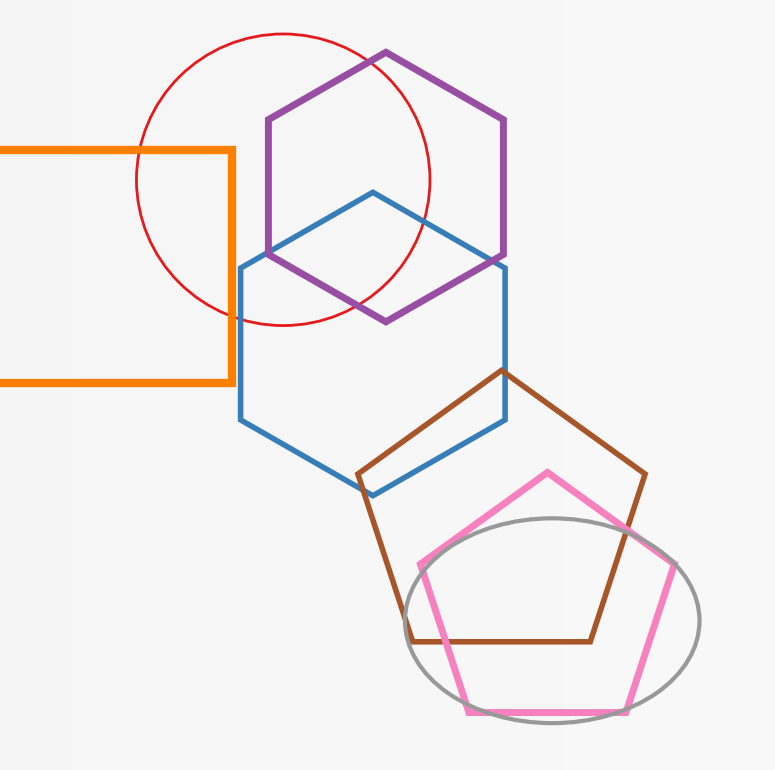[{"shape": "circle", "thickness": 1, "radius": 0.95, "center": [0.365, 0.767]}, {"shape": "hexagon", "thickness": 2, "radius": 0.99, "center": [0.481, 0.553]}, {"shape": "hexagon", "thickness": 2.5, "radius": 0.88, "center": [0.498, 0.757]}, {"shape": "square", "thickness": 3, "radius": 0.76, "center": [0.148, 0.654]}, {"shape": "pentagon", "thickness": 2, "radius": 0.97, "center": [0.647, 0.324]}, {"shape": "pentagon", "thickness": 2.5, "radius": 0.86, "center": [0.706, 0.214]}, {"shape": "oval", "thickness": 1.5, "radius": 0.95, "center": [0.713, 0.194]}]